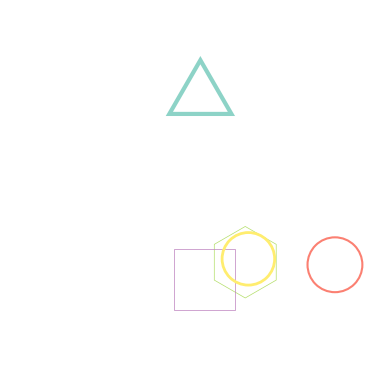[{"shape": "triangle", "thickness": 3, "radius": 0.47, "center": [0.52, 0.751]}, {"shape": "circle", "thickness": 1.5, "radius": 0.36, "center": [0.87, 0.312]}, {"shape": "hexagon", "thickness": 0.5, "radius": 0.46, "center": [0.637, 0.319]}, {"shape": "square", "thickness": 0.5, "radius": 0.4, "center": [0.53, 0.274]}, {"shape": "circle", "thickness": 2, "radius": 0.34, "center": [0.645, 0.328]}]